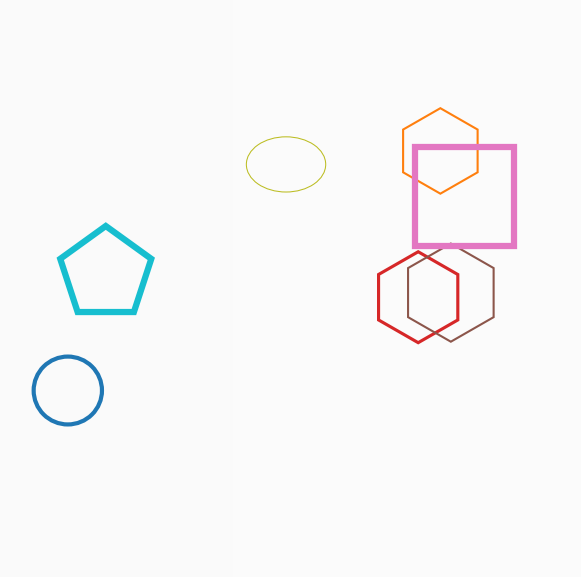[{"shape": "circle", "thickness": 2, "radius": 0.29, "center": [0.117, 0.323]}, {"shape": "hexagon", "thickness": 1, "radius": 0.37, "center": [0.758, 0.738]}, {"shape": "hexagon", "thickness": 1.5, "radius": 0.39, "center": [0.719, 0.484]}, {"shape": "hexagon", "thickness": 1, "radius": 0.42, "center": [0.776, 0.492]}, {"shape": "square", "thickness": 3, "radius": 0.43, "center": [0.799, 0.659]}, {"shape": "oval", "thickness": 0.5, "radius": 0.34, "center": [0.492, 0.714]}, {"shape": "pentagon", "thickness": 3, "radius": 0.41, "center": [0.182, 0.525]}]